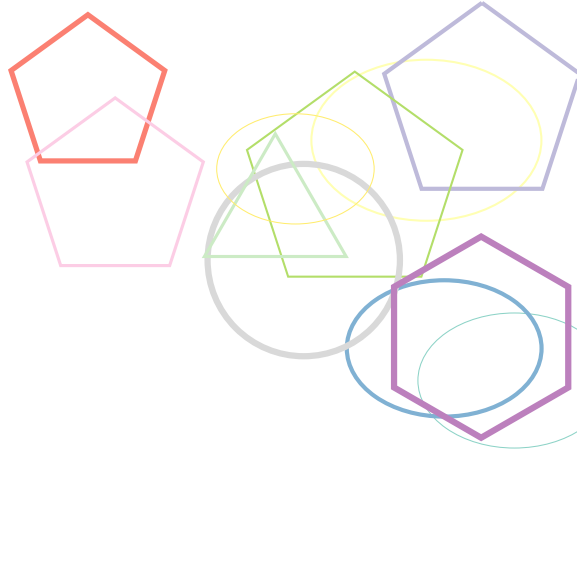[{"shape": "oval", "thickness": 0.5, "radius": 0.84, "center": [0.891, 0.34]}, {"shape": "oval", "thickness": 1, "radius": 1.0, "center": [0.738, 0.756]}, {"shape": "pentagon", "thickness": 2, "radius": 0.89, "center": [0.835, 0.816]}, {"shape": "pentagon", "thickness": 2.5, "radius": 0.7, "center": [0.152, 0.834]}, {"shape": "oval", "thickness": 2, "radius": 0.84, "center": [0.769, 0.396]}, {"shape": "pentagon", "thickness": 1, "radius": 0.98, "center": [0.614, 0.679]}, {"shape": "pentagon", "thickness": 1.5, "radius": 0.8, "center": [0.199, 0.669]}, {"shape": "circle", "thickness": 3, "radius": 0.83, "center": [0.526, 0.549]}, {"shape": "hexagon", "thickness": 3, "radius": 0.87, "center": [0.833, 0.415]}, {"shape": "triangle", "thickness": 1.5, "radius": 0.71, "center": [0.477, 0.626]}, {"shape": "oval", "thickness": 0.5, "radius": 0.68, "center": [0.512, 0.707]}]